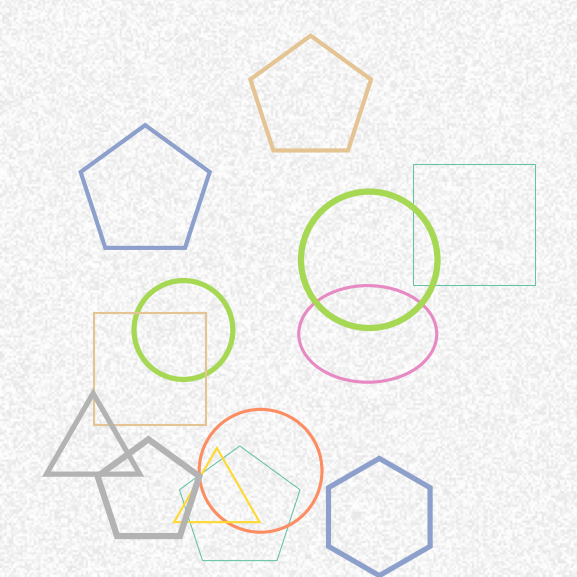[{"shape": "square", "thickness": 0.5, "radius": 0.53, "center": [0.821, 0.61]}, {"shape": "pentagon", "thickness": 0.5, "radius": 0.55, "center": [0.415, 0.117]}, {"shape": "circle", "thickness": 1.5, "radius": 0.53, "center": [0.451, 0.184]}, {"shape": "hexagon", "thickness": 2.5, "radius": 0.51, "center": [0.657, 0.104]}, {"shape": "pentagon", "thickness": 2, "radius": 0.59, "center": [0.251, 0.665]}, {"shape": "oval", "thickness": 1.5, "radius": 0.6, "center": [0.637, 0.421]}, {"shape": "circle", "thickness": 2.5, "radius": 0.43, "center": [0.318, 0.428]}, {"shape": "circle", "thickness": 3, "radius": 0.59, "center": [0.639, 0.549]}, {"shape": "triangle", "thickness": 1, "radius": 0.43, "center": [0.376, 0.138]}, {"shape": "pentagon", "thickness": 2, "radius": 0.55, "center": [0.538, 0.828]}, {"shape": "square", "thickness": 1, "radius": 0.48, "center": [0.26, 0.361]}, {"shape": "triangle", "thickness": 2.5, "radius": 0.47, "center": [0.161, 0.225]}, {"shape": "pentagon", "thickness": 3, "radius": 0.46, "center": [0.257, 0.146]}]